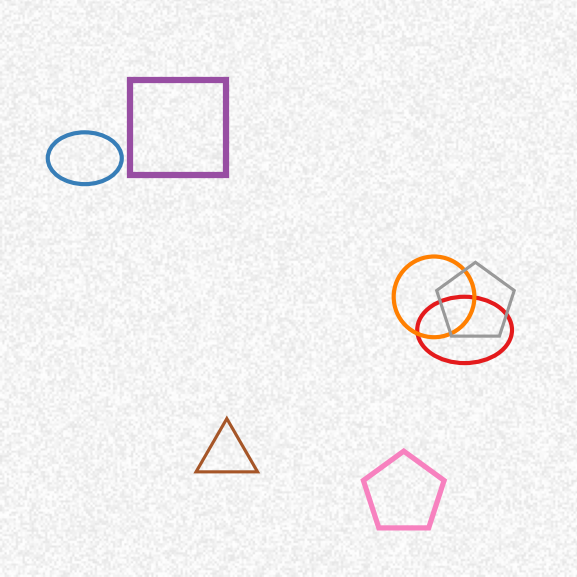[{"shape": "oval", "thickness": 2, "radius": 0.41, "center": [0.805, 0.428]}, {"shape": "oval", "thickness": 2, "radius": 0.32, "center": [0.147, 0.725]}, {"shape": "square", "thickness": 3, "radius": 0.41, "center": [0.308, 0.778]}, {"shape": "circle", "thickness": 2, "radius": 0.35, "center": [0.752, 0.485]}, {"shape": "triangle", "thickness": 1.5, "radius": 0.31, "center": [0.393, 0.213]}, {"shape": "pentagon", "thickness": 2.5, "radius": 0.37, "center": [0.699, 0.144]}, {"shape": "pentagon", "thickness": 1.5, "radius": 0.35, "center": [0.823, 0.474]}]